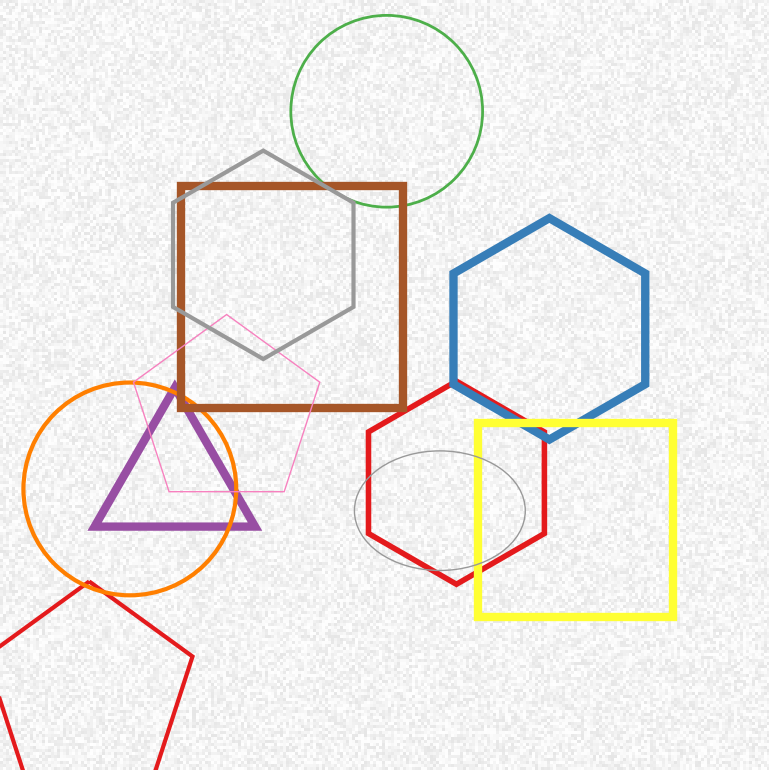[{"shape": "hexagon", "thickness": 2, "radius": 0.66, "center": [0.593, 0.373]}, {"shape": "pentagon", "thickness": 1.5, "radius": 0.71, "center": [0.116, 0.104]}, {"shape": "hexagon", "thickness": 3, "radius": 0.72, "center": [0.713, 0.573]}, {"shape": "circle", "thickness": 1, "radius": 0.62, "center": [0.502, 0.855]}, {"shape": "triangle", "thickness": 3, "radius": 0.6, "center": [0.227, 0.376]}, {"shape": "circle", "thickness": 1.5, "radius": 0.69, "center": [0.169, 0.365]}, {"shape": "square", "thickness": 3, "radius": 0.63, "center": [0.747, 0.325]}, {"shape": "square", "thickness": 3, "radius": 0.72, "center": [0.379, 0.615]}, {"shape": "pentagon", "thickness": 0.5, "radius": 0.64, "center": [0.294, 0.464]}, {"shape": "oval", "thickness": 0.5, "radius": 0.55, "center": [0.571, 0.337]}, {"shape": "hexagon", "thickness": 1.5, "radius": 0.68, "center": [0.342, 0.669]}]